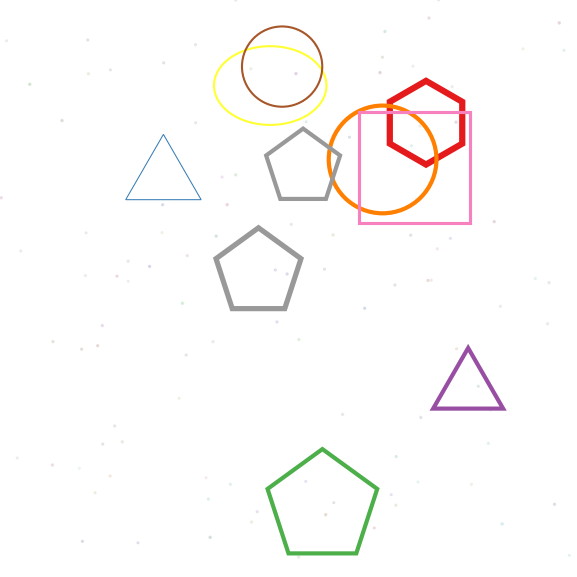[{"shape": "hexagon", "thickness": 3, "radius": 0.36, "center": [0.738, 0.787]}, {"shape": "triangle", "thickness": 0.5, "radius": 0.38, "center": [0.283, 0.691]}, {"shape": "pentagon", "thickness": 2, "radius": 0.5, "center": [0.558, 0.122]}, {"shape": "triangle", "thickness": 2, "radius": 0.35, "center": [0.811, 0.327]}, {"shape": "circle", "thickness": 2, "radius": 0.47, "center": [0.663, 0.723]}, {"shape": "oval", "thickness": 1, "radius": 0.49, "center": [0.468, 0.851]}, {"shape": "circle", "thickness": 1, "radius": 0.35, "center": [0.489, 0.884]}, {"shape": "square", "thickness": 1.5, "radius": 0.48, "center": [0.717, 0.709]}, {"shape": "pentagon", "thickness": 2.5, "radius": 0.39, "center": [0.448, 0.527]}, {"shape": "pentagon", "thickness": 2, "radius": 0.34, "center": [0.525, 0.709]}]